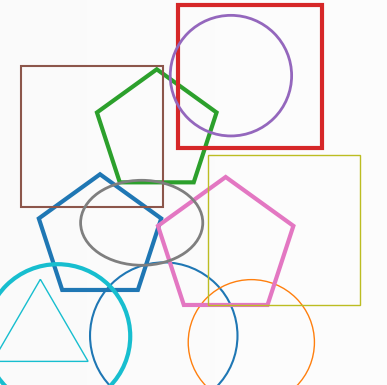[{"shape": "pentagon", "thickness": 3, "radius": 0.83, "center": [0.258, 0.381]}, {"shape": "circle", "thickness": 1.5, "radius": 0.95, "center": [0.423, 0.128]}, {"shape": "circle", "thickness": 1, "radius": 0.81, "center": [0.649, 0.111]}, {"shape": "pentagon", "thickness": 3, "radius": 0.81, "center": [0.405, 0.658]}, {"shape": "square", "thickness": 3, "radius": 0.93, "center": [0.645, 0.801]}, {"shape": "circle", "thickness": 2, "radius": 0.78, "center": [0.596, 0.804]}, {"shape": "square", "thickness": 1.5, "radius": 0.92, "center": [0.237, 0.646]}, {"shape": "pentagon", "thickness": 3, "radius": 0.92, "center": [0.582, 0.356]}, {"shape": "oval", "thickness": 2, "radius": 0.79, "center": [0.366, 0.421]}, {"shape": "square", "thickness": 1, "radius": 0.98, "center": [0.733, 0.402]}, {"shape": "circle", "thickness": 3, "radius": 0.94, "center": [0.149, 0.127]}, {"shape": "triangle", "thickness": 1, "radius": 0.71, "center": [0.104, 0.132]}]